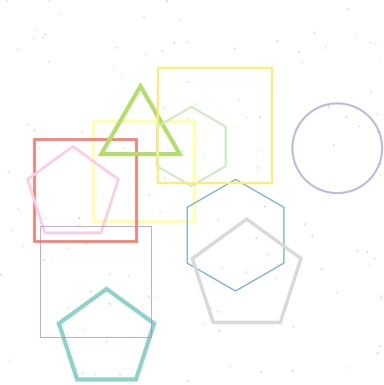[{"shape": "pentagon", "thickness": 3, "radius": 0.65, "center": [0.277, 0.12]}, {"shape": "square", "thickness": 2.5, "radius": 0.65, "center": [0.373, 0.557]}, {"shape": "circle", "thickness": 1.5, "radius": 0.58, "center": [0.876, 0.615]}, {"shape": "square", "thickness": 2, "radius": 0.66, "center": [0.221, 0.506]}, {"shape": "hexagon", "thickness": 1, "radius": 0.72, "center": [0.612, 0.389]}, {"shape": "triangle", "thickness": 3, "radius": 0.59, "center": [0.365, 0.659]}, {"shape": "pentagon", "thickness": 2, "radius": 0.62, "center": [0.189, 0.496]}, {"shape": "pentagon", "thickness": 2.5, "radius": 0.74, "center": [0.641, 0.283]}, {"shape": "square", "thickness": 0.5, "radius": 0.72, "center": [0.247, 0.269]}, {"shape": "hexagon", "thickness": 1.5, "radius": 0.51, "center": [0.497, 0.62]}, {"shape": "square", "thickness": 1.5, "radius": 0.74, "center": [0.558, 0.674]}]